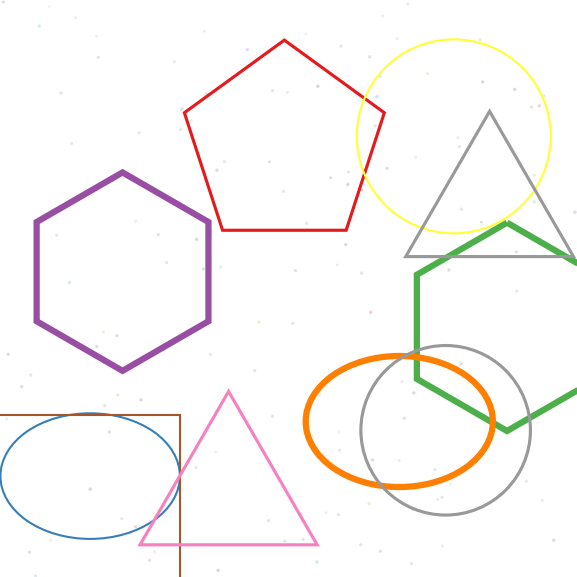[{"shape": "pentagon", "thickness": 1.5, "radius": 0.91, "center": [0.492, 0.748]}, {"shape": "oval", "thickness": 1, "radius": 0.78, "center": [0.156, 0.175]}, {"shape": "hexagon", "thickness": 3, "radius": 0.9, "center": [0.878, 0.433]}, {"shape": "hexagon", "thickness": 3, "radius": 0.86, "center": [0.212, 0.529]}, {"shape": "oval", "thickness": 3, "radius": 0.81, "center": [0.691, 0.269]}, {"shape": "circle", "thickness": 1, "radius": 0.84, "center": [0.786, 0.763]}, {"shape": "square", "thickness": 1, "radius": 0.87, "center": [0.138, 0.107]}, {"shape": "triangle", "thickness": 1.5, "radius": 0.89, "center": [0.396, 0.144]}, {"shape": "triangle", "thickness": 1.5, "radius": 0.84, "center": [0.848, 0.639]}, {"shape": "circle", "thickness": 1.5, "radius": 0.73, "center": [0.772, 0.254]}]